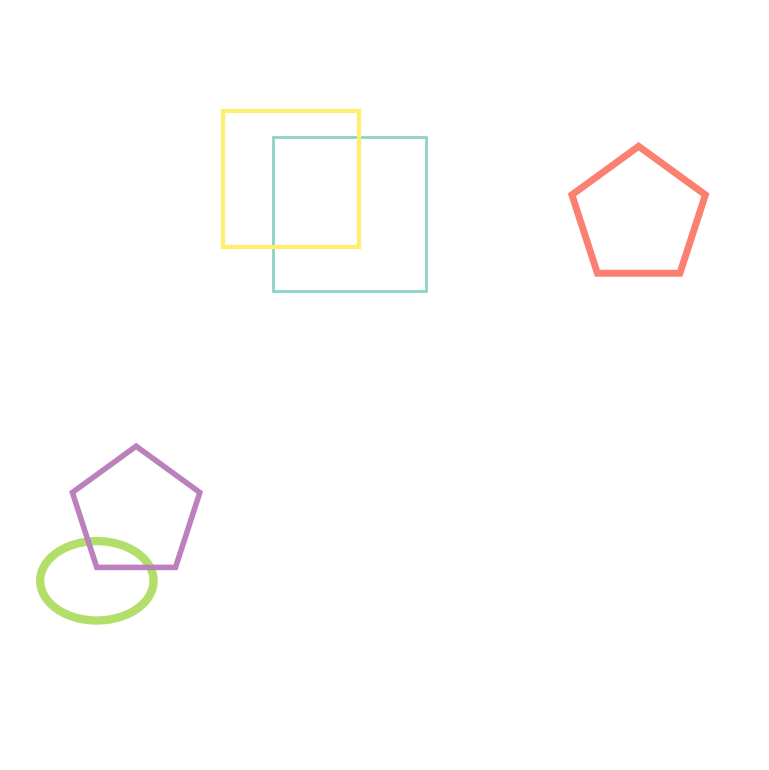[{"shape": "square", "thickness": 1, "radius": 0.5, "center": [0.454, 0.722]}, {"shape": "pentagon", "thickness": 2.5, "radius": 0.46, "center": [0.829, 0.719]}, {"shape": "oval", "thickness": 3, "radius": 0.37, "center": [0.126, 0.246]}, {"shape": "pentagon", "thickness": 2, "radius": 0.44, "center": [0.177, 0.334]}, {"shape": "square", "thickness": 1.5, "radius": 0.44, "center": [0.378, 0.768]}]